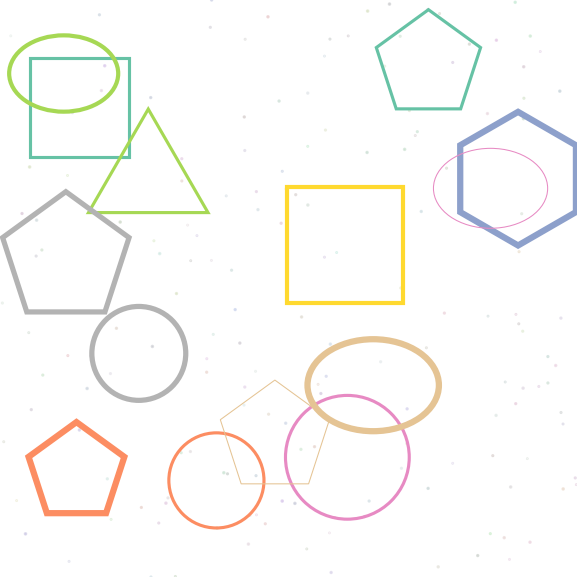[{"shape": "pentagon", "thickness": 1.5, "radius": 0.47, "center": [0.742, 0.887]}, {"shape": "square", "thickness": 1.5, "radius": 0.43, "center": [0.137, 0.813]}, {"shape": "pentagon", "thickness": 3, "radius": 0.44, "center": [0.132, 0.181]}, {"shape": "circle", "thickness": 1.5, "radius": 0.41, "center": [0.375, 0.167]}, {"shape": "hexagon", "thickness": 3, "radius": 0.58, "center": [0.897, 0.69]}, {"shape": "circle", "thickness": 1.5, "radius": 0.54, "center": [0.602, 0.207]}, {"shape": "oval", "thickness": 0.5, "radius": 0.49, "center": [0.849, 0.673]}, {"shape": "triangle", "thickness": 1.5, "radius": 0.6, "center": [0.257, 0.691]}, {"shape": "oval", "thickness": 2, "radius": 0.47, "center": [0.11, 0.872]}, {"shape": "square", "thickness": 2, "radius": 0.5, "center": [0.598, 0.575]}, {"shape": "oval", "thickness": 3, "radius": 0.57, "center": [0.646, 0.332]}, {"shape": "pentagon", "thickness": 0.5, "radius": 0.5, "center": [0.476, 0.242]}, {"shape": "pentagon", "thickness": 2.5, "radius": 0.58, "center": [0.114, 0.552]}, {"shape": "circle", "thickness": 2.5, "radius": 0.41, "center": [0.24, 0.387]}]